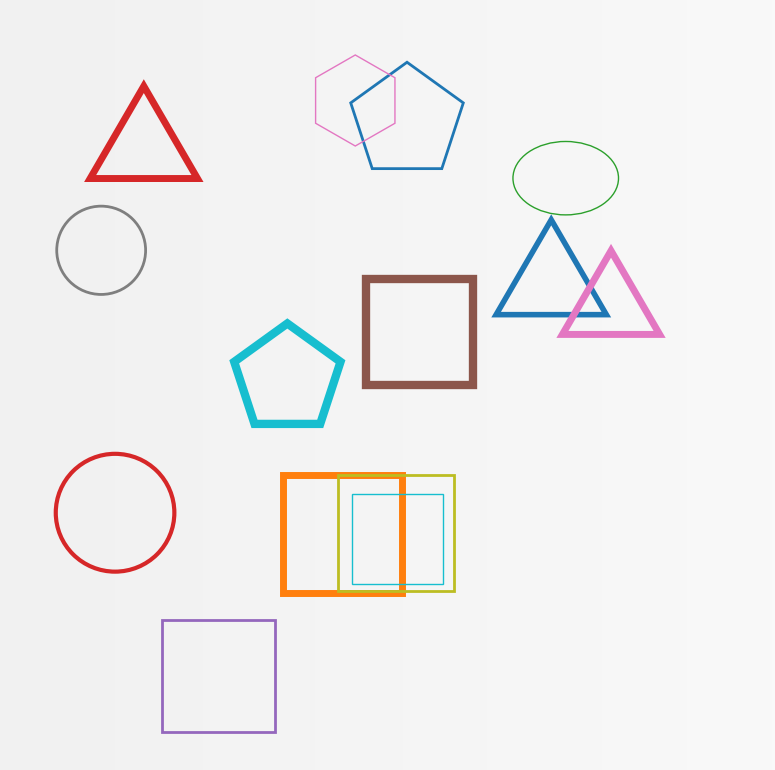[{"shape": "triangle", "thickness": 2, "radius": 0.41, "center": [0.711, 0.632]}, {"shape": "pentagon", "thickness": 1, "radius": 0.38, "center": [0.525, 0.843]}, {"shape": "square", "thickness": 2.5, "radius": 0.38, "center": [0.442, 0.306]}, {"shape": "oval", "thickness": 0.5, "radius": 0.34, "center": [0.73, 0.769]}, {"shape": "circle", "thickness": 1.5, "radius": 0.38, "center": [0.148, 0.334]}, {"shape": "triangle", "thickness": 2.5, "radius": 0.4, "center": [0.186, 0.808]}, {"shape": "square", "thickness": 1, "radius": 0.36, "center": [0.282, 0.122]}, {"shape": "square", "thickness": 3, "radius": 0.34, "center": [0.541, 0.569]}, {"shape": "hexagon", "thickness": 0.5, "radius": 0.3, "center": [0.458, 0.869]}, {"shape": "triangle", "thickness": 2.5, "radius": 0.36, "center": [0.788, 0.602]}, {"shape": "circle", "thickness": 1, "radius": 0.29, "center": [0.131, 0.675]}, {"shape": "square", "thickness": 1, "radius": 0.38, "center": [0.511, 0.308]}, {"shape": "pentagon", "thickness": 3, "radius": 0.36, "center": [0.371, 0.508]}, {"shape": "square", "thickness": 0.5, "radius": 0.29, "center": [0.513, 0.3]}]